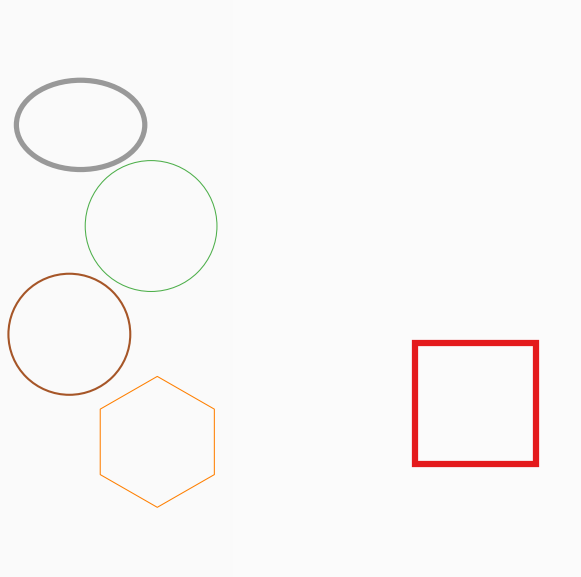[{"shape": "square", "thickness": 3, "radius": 0.52, "center": [0.818, 0.3]}, {"shape": "circle", "thickness": 0.5, "radius": 0.57, "center": [0.26, 0.608]}, {"shape": "hexagon", "thickness": 0.5, "radius": 0.57, "center": [0.271, 0.234]}, {"shape": "circle", "thickness": 1, "radius": 0.52, "center": [0.119, 0.42]}, {"shape": "oval", "thickness": 2.5, "radius": 0.55, "center": [0.139, 0.783]}]